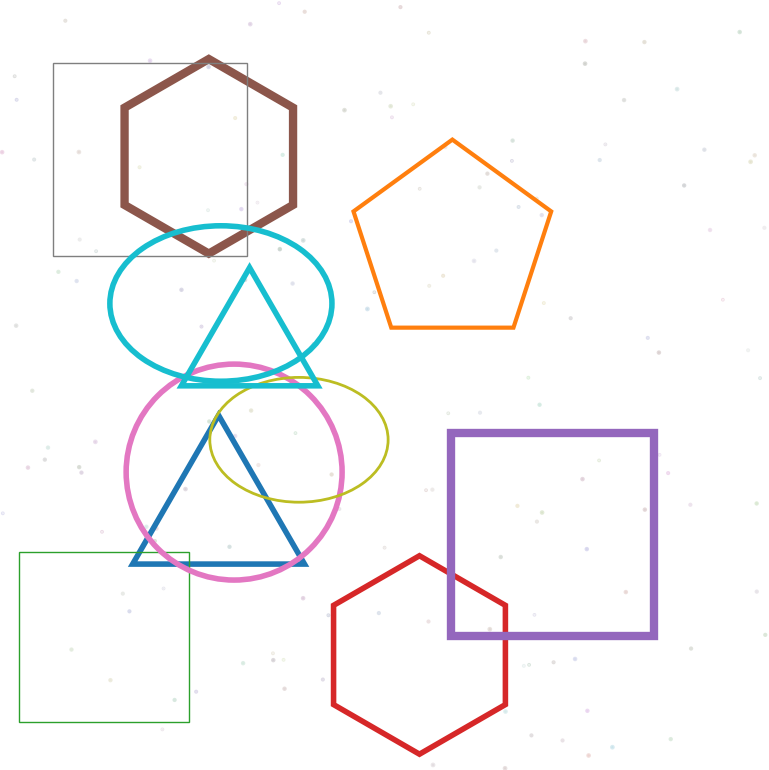[{"shape": "triangle", "thickness": 2, "radius": 0.64, "center": [0.284, 0.332]}, {"shape": "pentagon", "thickness": 1.5, "radius": 0.67, "center": [0.587, 0.684]}, {"shape": "square", "thickness": 0.5, "radius": 0.55, "center": [0.135, 0.173]}, {"shape": "hexagon", "thickness": 2, "radius": 0.64, "center": [0.545, 0.149]}, {"shape": "square", "thickness": 3, "radius": 0.66, "center": [0.717, 0.306]}, {"shape": "hexagon", "thickness": 3, "radius": 0.63, "center": [0.271, 0.797]}, {"shape": "circle", "thickness": 2, "radius": 0.7, "center": [0.304, 0.387]}, {"shape": "square", "thickness": 0.5, "radius": 0.63, "center": [0.195, 0.793]}, {"shape": "oval", "thickness": 1, "radius": 0.58, "center": [0.388, 0.429]}, {"shape": "triangle", "thickness": 2, "radius": 0.51, "center": [0.324, 0.55]}, {"shape": "oval", "thickness": 2, "radius": 0.72, "center": [0.287, 0.606]}]